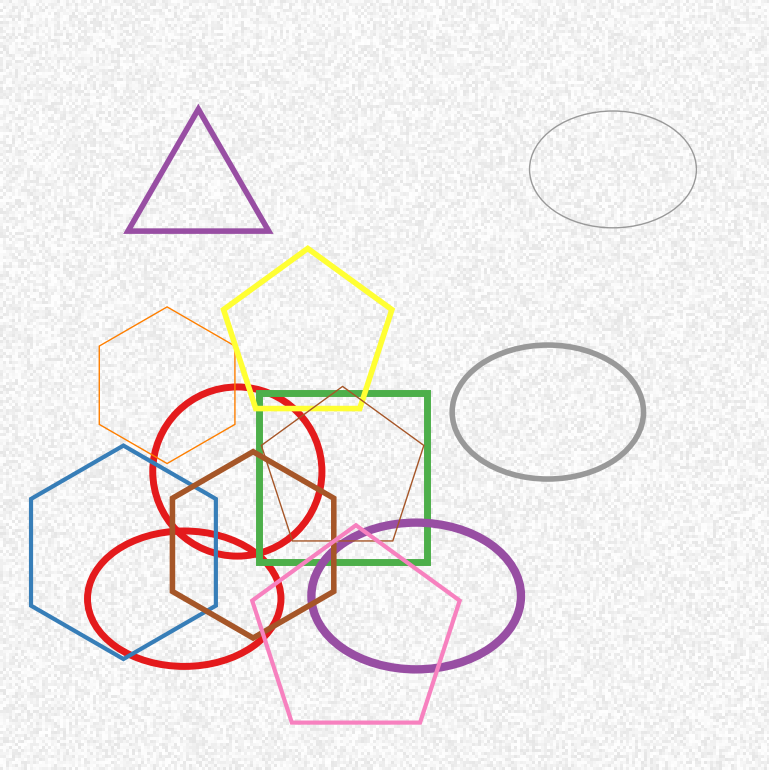[{"shape": "oval", "thickness": 2.5, "radius": 0.63, "center": [0.239, 0.222]}, {"shape": "circle", "thickness": 2.5, "radius": 0.55, "center": [0.308, 0.388]}, {"shape": "hexagon", "thickness": 1.5, "radius": 0.69, "center": [0.16, 0.283]}, {"shape": "square", "thickness": 2.5, "radius": 0.55, "center": [0.445, 0.38]}, {"shape": "triangle", "thickness": 2, "radius": 0.53, "center": [0.258, 0.753]}, {"shape": "oval", "thickness": 3, "radius": 0.68, "center": [0.541, 0.226]}, {"shape": "hexagon", "thickness": 0.5, "radius": 0.51, "center": [0.217, 0.5]}, {"shape": "pentagon", "thickness": 2, "radius": 0.57, "center": [0.4, 0.562]}, {"shape": "hexagon", "thickness": 2, "radius": 0.6, "center": [0.329, 0.292]}, {"shape": "pentagon", "thickness": 0.5, "radius": 0.55, "center": [0.445, 0.387]}, {"shape": "pentagon", "thickness": 1.5, "radius": 0.71, "center": [0.462, 0.176]}, {"shape": "oval", "thickness": 0.5, "radius": 0.54, "center": [0.796, 0.78]}, {"shape": "oval", "thickness": 2, "radius": 0.62, "center": [0.711, 0.465]}]